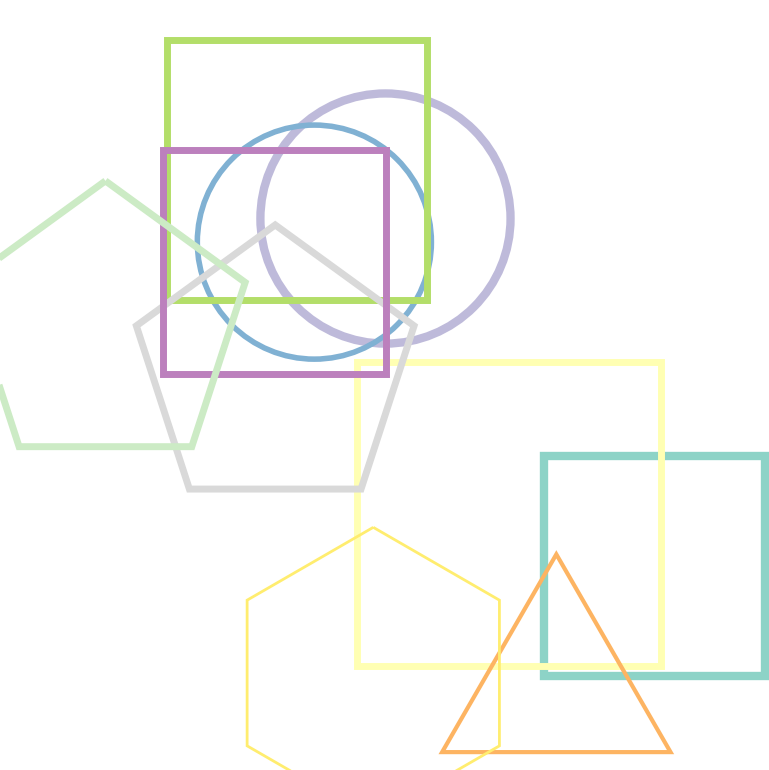[{"shape": "square", "thickness": 3, "radius": 0.72, "center": [0.85, 0.265]}, {"shape": "square", "thickness": 2.5, "radius": 0.99, "center": [0.661, 0.333]}, {"shape": "circle", "thickness": 3, "radius": 0.81, "center": [0.501, 0.716]}, {"shape": "circle", "thickness": 2, "radius": 0.76, "center": [0.408, 0.686]}, {"shape": "triangle", "thickness": 1.5, "radius": 0.86, "center": [0.723, 0.109]}, {"shape": "square", "thickness": 2.5, "radius": 0.84, "center": [0.386, 0.779]}, {"shape": "pentagon", "thickness": 2.5, "radius": 0.95, "center": [0.357, 0.518]}, {"shape": "square", "thickness": 2.5, "radius": 0.73, "center": [0.357, 0.66]}, {"shape": "pentagon", "thickness": 2.5, "radius": 0.95, "center": [0.137, 0.574]}, {"shape": "hexagon", "thickness": 1, "radius": 0.95, "center": [0.485, 0.126]}]